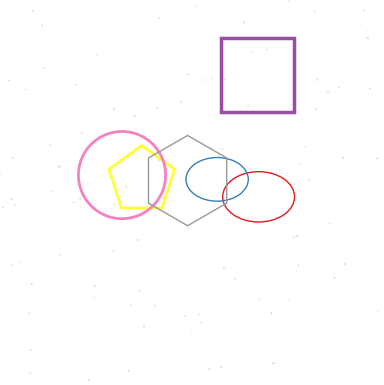[{"shape": "oval", "thickness": 1, "radius": 0.47, "center": [0.672, 0.489]}, {"shape": "oval", "thickness": 1, "radius": 0.4, "center": [0.564, 0.534]}, {"shape": "square", "thickness": 2.5, "radius": 0.48, "center": [0.669, 0.806]}, {"shape": "pentagon", "thickness": 2, "radius": 0.45, "center": [0.368, 0.532]}, {"shape": "circle", "thickness": 2, "radius": 0.57, "center": [0.317, 0.545]}, {"shape": "hexagon", "thickness": 1, "radius": 0.59, "center": [0.487, 0.531]}]